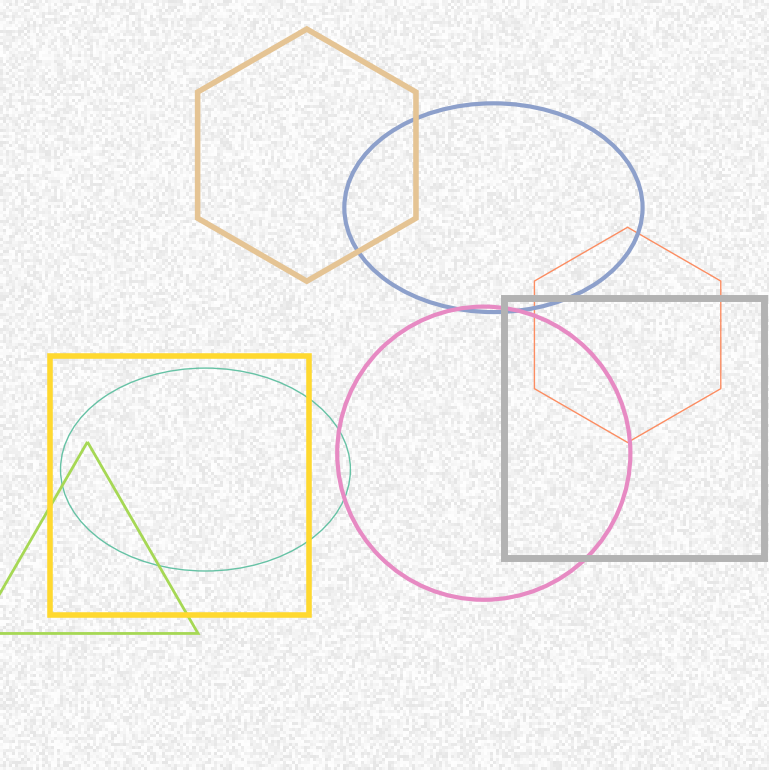[{"shape": "oval", "thickness": 0.5, "radius": 0.94, "center": [0.267, 0.39]}, {"shape": "hexagon", "thickness": 0.5, "radius": 0.7, "center": [0.815, 0.565]}, {"shape": "oval", "thickness": 1.5, "radius": 0.97, "center": [0.641, 0.73]}, {"shape": "circle", "thickness": 1.5, "radius": 0.95, "center": [0.628, 0.411]}, {"shape": "triangle", "thickness": 1, "radius": 0.83, "center": [0.114, 0.26]}, {"shape": "square", "thickness": 2, "radius": 0.84, "center": [0.234, 0.37]}, {"shape": "hexagon", "thickness": 2, "radius": 0.82, "center": [0.398, 0.799]}, {"shape": "square", "thickness": 2.5, "radius": 0.84, "center": [0.823, 0.444]}]